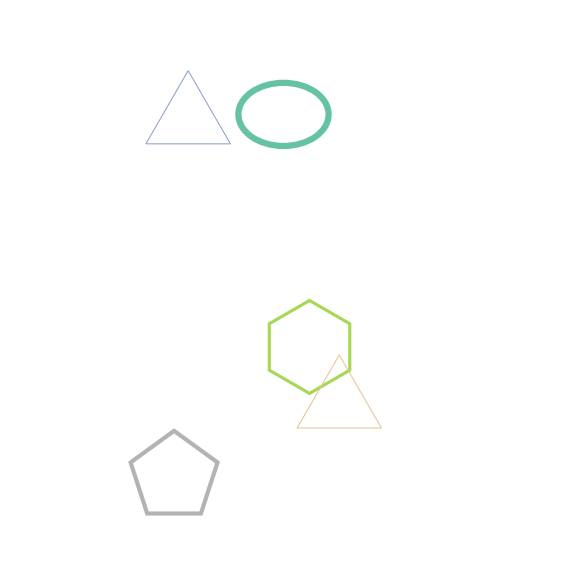[{"shape": "oval", "thickness": 3, "radius": 0.39, "center": [0.491, 0.801]}, {"shape": "triangle", "thickness": 0.5, "radius": 0.42, "center": [0.326, 0.792]}, {"shape": "hexagon", "thickness": 1.5, "radius": 0.4, "center": [0.536, 0.398]}, {"shape": "triangle", "thickness": 0.5, "radius": 0.42, "center": [0.587, 0.3]}, {"shape": "pentagon", "thickness": 2, "radius": 0.4, "center": [0.301, 0.174]}]